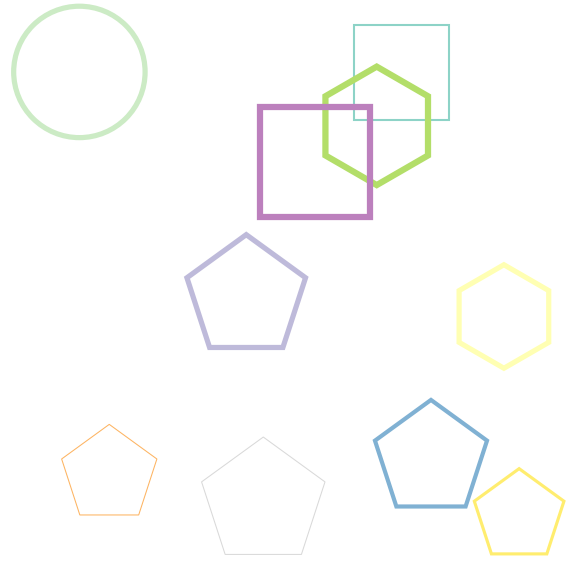[{"shape": "square", "thickness": 1, "radius": 0.41, "center": [0.695, 0.874]}, {"shape": "hexagon", "thickness": 2.5, "radius": 0.45, "center": [0.873, 0.451]}, {"shape": "pentagon", "thickness": 2.5, "radius": 0.54, "center": [0.426, 0.485]}, {"shape": "pentagon", "thickness": 2, "radius": 0.51, "center": [0.746, 0.205]}, {"shape": "pentagon", "thickness": 0.5, "radius": 0.43, "center": [0.189, 0.178]}, {"shape": "hexagon", "thickness": 3, "radius": 0.51, "center": [0.652, 0.781]}, {"shape": "pentagon", "thickness": 0.5, "radius": 0.56, "center": [0.456, 0.13]}, {"shape": "square", "thickness": 3, "radius": 0.48, "center": [0.545, 0.719]}, {"shape": "circle", "thickness": 2.5, "radius": 0.57, "center": [0.137, 0.875]}, {"shape": "pentagon", "thickness": 1.5, "radius": 0.41, "center": [0.899, 0.106]}]